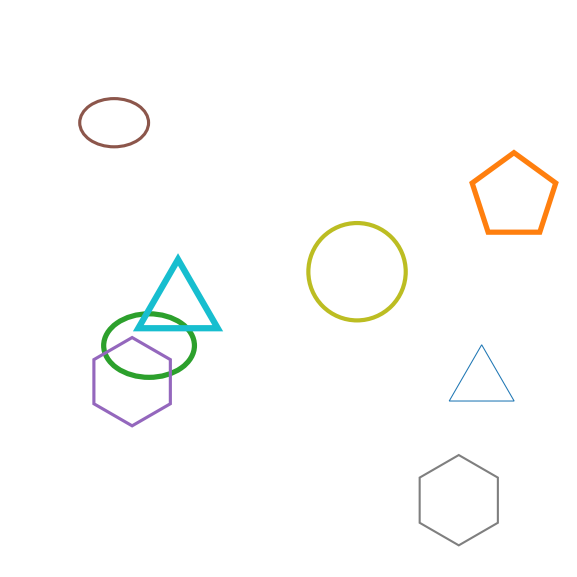[{"shape": "triangle", "thickness": 0.5, "radius": 0.32, "center": [0.834, 0.337]}, {"shape": "pentagon", "thickness": 2.5, "radius": 0.38, "center": [0.89, 0.659]}, {"shape": "oval", "thickness": 2.5, "radius": 0.39, "center": [0.258, 0.401]}, {"shape": "hexagon", "thickness": 1.5, "radius": 0.38, "center": [0.229, 0.338]}, {"shape": "oval", "thickness": 1.5, "radius": 0.3, "center": [0.198, 0.787]}, {"shape": "hexagon", "thickness": 1, "radius": 0.39, "center": [0.794, 0.133]}, {"shape": "circle", "thickness": 2, "radius": 0.42, "center": [0.618, 0.529]}, {"shape": "triangle", "thickness": 3, "radius": 0.4, "center": [0.308, 0.47]}]